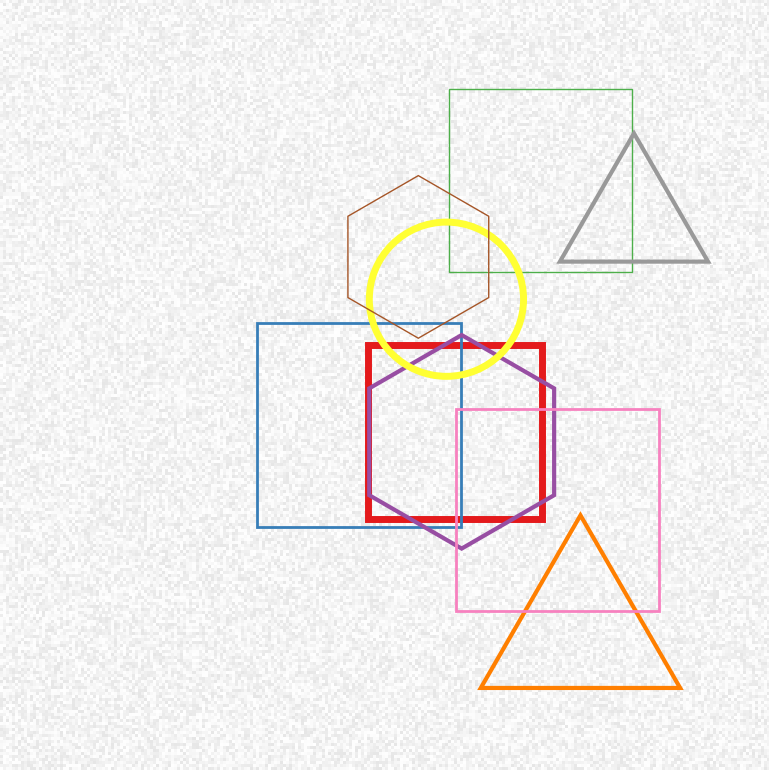[{"shape": "square", "thickness": 2.5, "radius": 0.57, "center": [0.591, 0.439]}, {"shape": "square", "thickness": 1, "radius": 0.66, "center": [0.466, 0.448]}, {"shape": "square", "thickness": 0.5, "radius": 0.59, "center": [0.702, 0.765]}, {"shape": "hexagon", "thickness": 1.5, "radius": 0.69, "center": [0.6, 0.426]}, {"shape": "triangle", "thickness": 1.5, "radius": 0.75, "center": [0.754, 0.181]}, {"shape": "circle", "thickness": 2.5, "radius": 0.5, "center": [0.58, 0.611]}, {"shape": "hexagon", "thickness": 0.5, "radius": 0.53, "center": [0.543, 0.666]}, {"shape": "square", "thickness": 1, "radius": 0.66, "center": [0.724, 0.338]}, {"shape": "triangle", "thickness": 1.5, "radius": 0.56, "center": [0.823, 0.716]}]